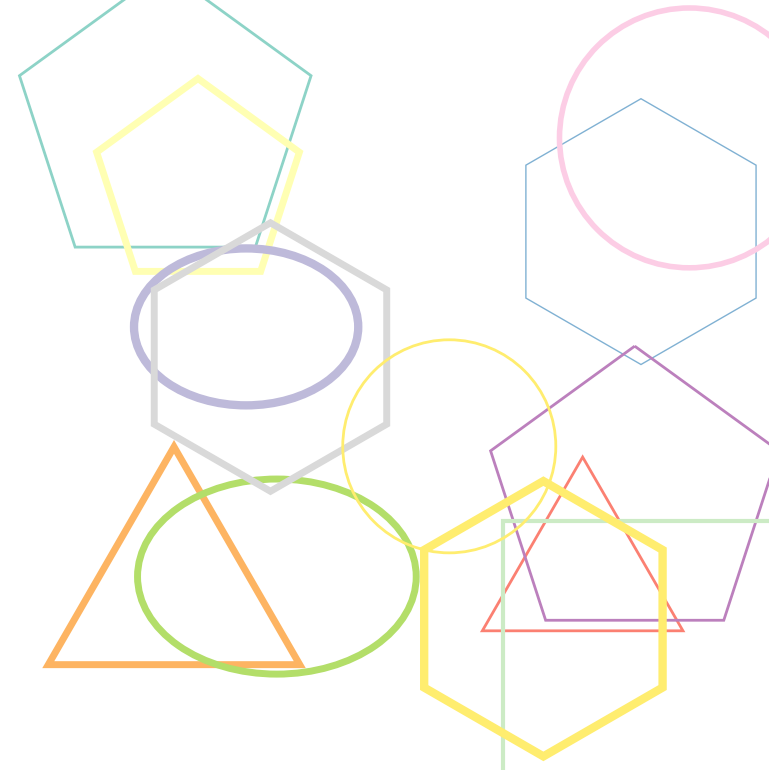[{"shape": "pentagon", "thickness": 1, "radius": 1.0, "center": [0.215, 0.84]}, {"shape": "pentagon", "thickness": 2.5, "radius": 0.69, "center": [0.257, 0.76]}, {"shape": "oval", "thickness": 3, "radius": 0.73, "center": [0.32, 0.575]}, {"shape": "triangle", "thickness": 1, "radius": 0.75, "center": [0.757, 0.256]}, {"shape": "hexagon", "thickness": 0.5, "radius": 0.86, "center": [0.832, 0.699]}, {"shape": "triangle", "thickness": 2.5, "radius": 0.94, "center": [0.226, 0.231]}, {"shape": "oval", "thickness": 2.5, "radius": 0.9, "center": [0.36, 0.251]}, {"shape": "circle", "thickness": 2, "radius": 0.84, "center": [0.895, 0.821]}, {"shape": "hexagon", "thickness": 2.5, "radius": 0.87, "center": [0.351, 0.536]}, {"shape": "pentagon", "thickness": 1, "radius": 0.98, "center": [0.824, 0.354]}, {"shape": "square", "thickness": 1.5, "radius": 0.96, "center": [0.846, 0.131]}, {"shape": "circle", "thickness": 1, "radius": 0.69, "center": [0.583, 0.42]}, {"shape": "hexagon", "thickness": 3, "radius": 0.89, "center": [0.706, 0.196]}]